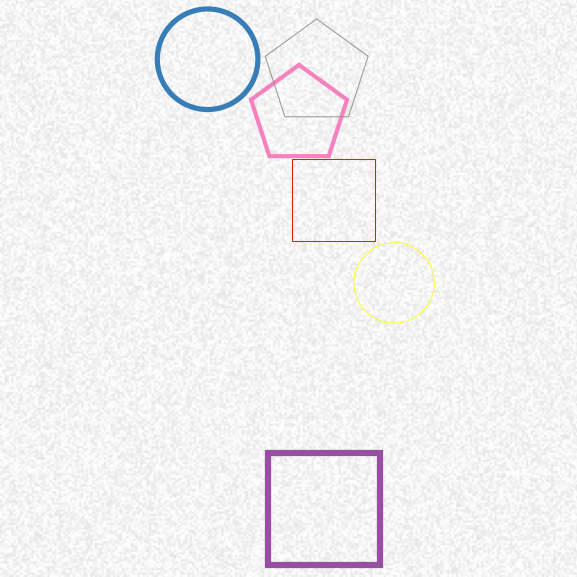[{"shape": "square", "thickness": 0.5, "radius": 0.36, "center": [0.577, 0.653]}, {"shape": "circle", "thickness": 2.5, "radius": 0.44, "center": [0.359, 0.897]}, {"shape": "square", "thickness": 3, "radius": 0.49, "center": [0.562, 0.117]}, {"shape": "circle", "thickness": 0.5, "radius": 0.35, "center": [0.682, 0.509]}, {"shape": "pentagon", "thickness": 2, "radius": 0.44, "center": [0.518, 0.799]}, {"shape": "pentagon", "thickness": 0.5, "radius": 0.47, "center": [0.548, 0.873]}]